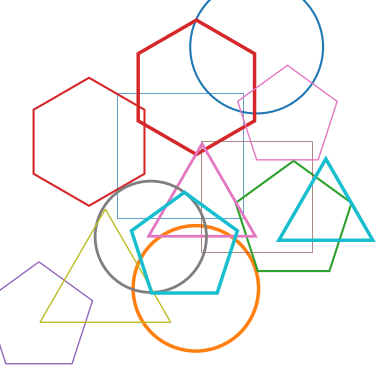[{"shape": "square", "thickness": 0.5, "radius": 0.82, "center": [0.467, 0.596]}, {"shape": "circle", "thickness": 1.5, "radius": 0.86, "center": [0.667, 0.878]}, {"shape": "circle", "thickness": 2.5, "radius": 0.81, "center": [0.509, 0.251]}, {"shape": "pentagon", "thickness": 1.5, "radius": 0.79, "center": [0.763, 0.424]}, {"shape": "hexagon", "thickness": 1.5, "radius": 0.83, "center": [0.231, 0.632]}, {"shape": "hexagon", "thickness": 2.5, "radius": 0.87, "center": [0.51, 0.773]}, {"shape": "pentagon", "thickness": 1, "radius": 0.73, "center": [0.101, 0.174]}, {"shape": "square", "thickness": 0.5, "radius": 0.72, "center": [0.665, 0.489]}, {"shape": "pentagon", "thickness": 1, "radius": 0.68, "center": [0.747, 0.695]}, {"shape": "triangle", "thickness": 2, "radius": 0.8, "center": [0.525, 0.466]}, {"shape": "circle", "thickness": 2, "radius": 0.72, "center": [0.392, 0.385]}, {"shape": "triangle", "thickness": 1, "radius": 0.98, "center": [0.274, 0.261]}, {"shape": "triangle", "thickness": 2.5, "radius": 0.7, "center": [0.846, 0.446]}, {"shape": "pentagon", "thickness": 2.5, "radius": 0.72, "center": [0.479, 0.356]}]